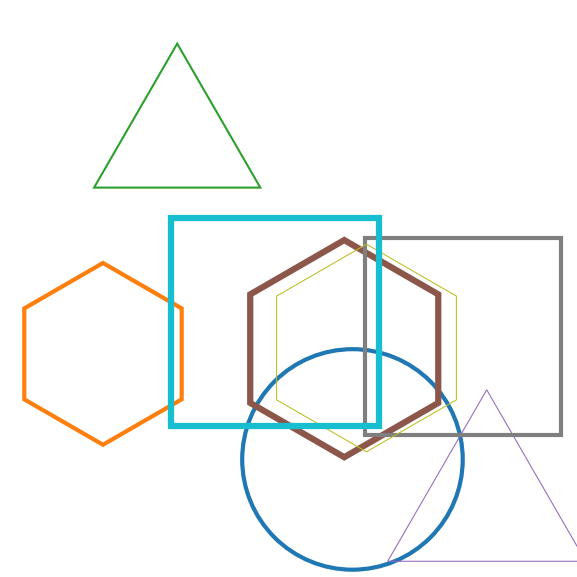[{"shape": "circle", "thickness": 2, "radius": 0.95, "center": [0.61, 0.204]}, {"shape": "hexagon", "thickness": 2, "radius": 0.79, "center": [0.178, 0.386]}, {"shape": "triangle", "thickness": 1, "radius": 0.83, "center": [0.307, 0.757]}, {"shape": "triangle", "thickness": 0.5, "radius": 0.99, "center": [0.843, 0.126]}, {"shape": "hexagon", "thickness": 3, "radius": 0.94, "center": [0.596, 0.395]}, {"shape": "square", "thickness": 2, "radius": 0.85, "center": [0.802, 0.416]}, {"shape": "hexagon", "thickness": 0.5, "radius": 0.9, "center": [0.635, 0.397]}, {"shape": "square", "thickness": 3, "radius": 0.9, "center": [0.476, 0.441]}]